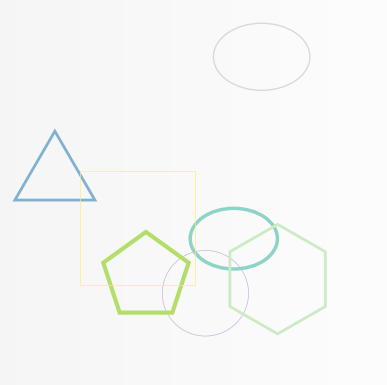[{"shape": "oval", "thickness": 2.5, "radius": 0.56, "center": [0.603, 0.38]}, {"shape": "circle", "thickness": 0.5, "radius": 0.56, "center": [0.53, 0.238]}, {"shape": "triangle", "thickness": 2, "radius": 0.6, "center": [0.142, 0.54]}, {"shape": "pentagon", "thickness": 3, "radius": 0.58, "center": [0.377, 0.282]}, {"shape": "oval", "thickness": 1, "radius": 0.62, "center": [0.675, 0.852]}, {"shape": "hexagon", "thickness": 2, "radius": 0.71, "center": [0.716, 0.275]}, {"shape": "square", "thickness": 0.5, "radius": 0.74, "center": [0.356, 0.409]}]